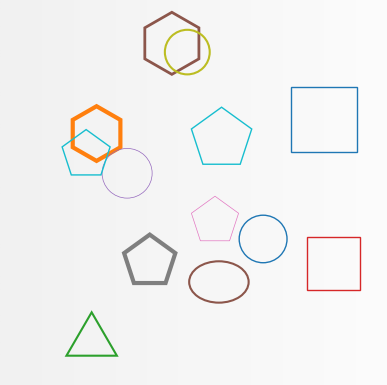[{"shape": "square", "thickness": 1, "radius": 0.43, "center": [0.836, 0.69]}, {"shape": "circle", "thickness": 1, "radius": 0.31, "center": [0.679, 0.379]}, {"shape": "hexagon", "thickness": 3, "radius": 0.36, "center": [0.249, 0.653]}, {"shape": "triangle", "thickness": 1.5, "radius": 0.38, "center": [0.237, 0.114]}, {"shape": "square", "thickness": 1, "radius": 0.35, "center": [0.86, 0.316]}, {"shape": "circle", "thickness": 0.5, "radius": 0.32, "center": [0.328, 0.55]}, {"shape": "hexagon", "thickness": 2, "radius": 0.4, "center": [0.444, 0.887]}, {"shape": "oval", "thickness": 1.5, "radius": 0.38, "center": [0.565, 0.268]}, {"shape": "pentagon", "thickness": 0.5, "radius": 0.32, "center": [0.555, 0.426]}, {"shape": "pentagon", "thickness": 3, "radius": 0.35, "center": [0.386, 0.321]}, {"shape": "circle", "thickness": 1.5, "radius": 0.29, "center": [0.483, 0.865]}, {"shape": "pentagon", "thickness": 1, "radius": 0.41, "center": [0.572, 0.64]}, {"shape": "pentagon", "thickness": 1, "radius": 0.33, "center": [0.222, 0.598]}]